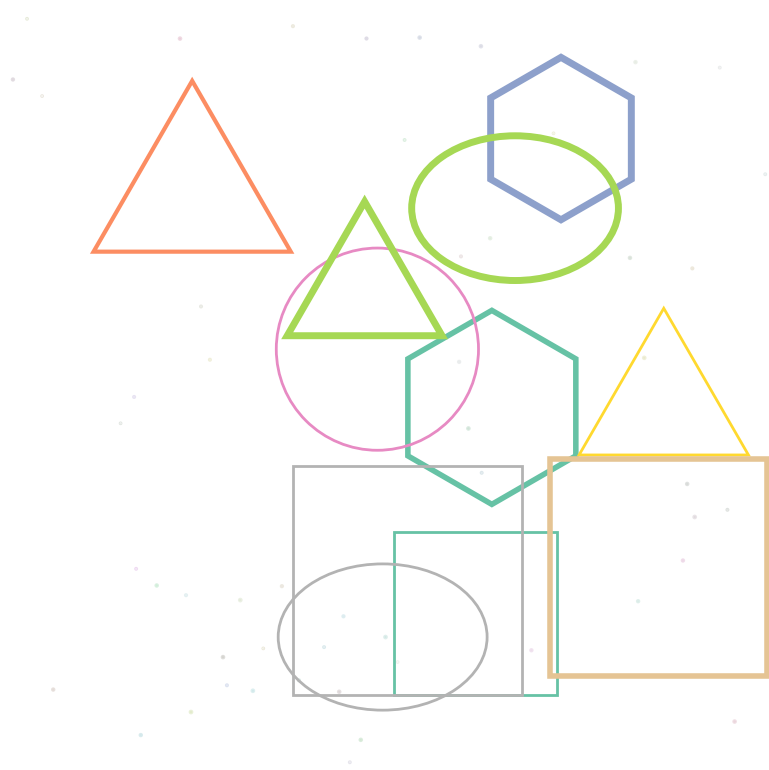[{"shape": "hexagon", "thickness": 2, "radius": 0.63, "center": [0.639, 0.471]}, {"shape": "square", "thickness": 1, "radius": 0.53, "center": [0.618, 0.204]}, {"shape": "triangle", "thickness": 1.5, "radius": 0.74, "center": [0.25, 0.747]}, {"shape": "hexagon", "thickness": 2.5, "radius": 0.53, "center": [0.729, 0.82]}, {"shape": "circle", "thickness": 1, "radius": 0.66, "center": [0.49, 0.547]}, {"shape": "triangle", "thickness": 2.5, "radius": 0.58, "center": [0.474, 0.622]}, {"shape": "oval", "thickness": 2.5, "radius": 0.67, "center": [0.669, 0.73]}, {"shape": "triangle", "thickness": 1, "radius": 0.63, "center": [0.862, 0.473]}, {"shape": "square", "thickness": 2, "radius": 0.71, "center": [0.855, 0.263]}, {"shape": "oval", "thickness": 1, "radius": 0.68, "center": [0.497, 0.173]}, {"shape": "square", "thickness": 1, "radius": 0.74, "center": [0.53, 0.246]}]